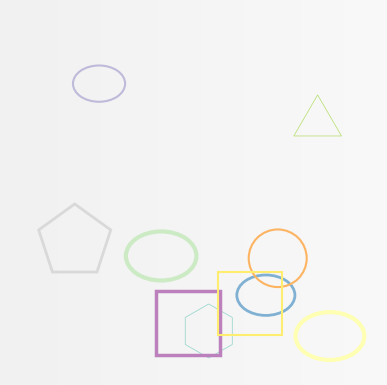[{"shape": "hexagon", "thickness": 0.5, "radius": 0.35, "center": [0.539, 0.14]}, {"shape": "oval", "thickness": 3, "radius": 0.44, "center": [0.851, 0.127]}, {"shape": "oval", "thickness": 1.5, "radius": 0.34, "center": [0.256, 0.783]}, {"shape": "oval", "thickness": 2, "radius": 0.37, "center": [0.686, 0.233]}, {"shape": "circle", "thickness": 1.5, "radius": 0.37, "center": [0.717, 0.329]}, {"shape": "triangle", "thickness": 0.5, "radius": 0.36, "center": [0.82, 0.682]}, {"shape": "pentagon", "thickness": 2, "radius": 0.49, "center": [0.193, 0.373]}, {"shape": "square", "thickness": 2.5, "radius": 0.42, "center": [0.485, 0.161]}, {"shape": "oval", "thickness": 3, "radius": 0.46, "center": [0.416, 0.335]}, {"shape": "square", "thickness": 1.5, "radius": 0.41, "center": [0.645, 0.212]}]